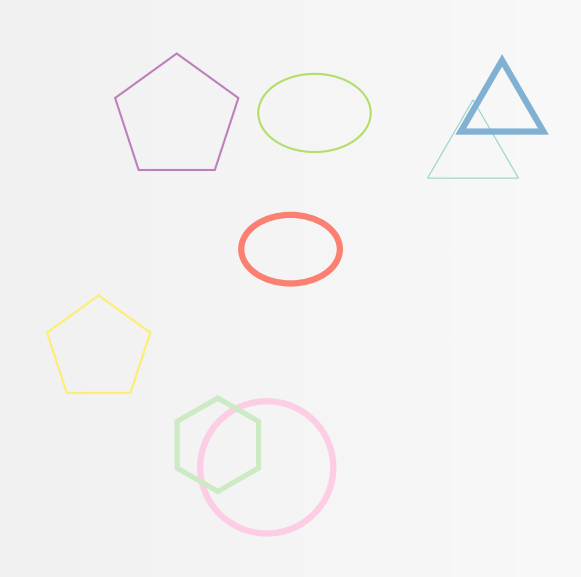[{"shape": "triangle", "thickness": 0.5, "radius": 0.45, "center": [0.814, 0.736]}, {"shape": "square", "thickness": 0.5, "radius": 0.4, "center": [0.802, 0.487]}, {"shape": "oval", "thickness": 3, "radius": 0.42, "center": [0.5, 0.568]}, {"shape": "triangle", "thickness": 3, "radius": 0.41, "center": [0.864, 0.812]}, {"shape": "oval", "thickness": 1, "radius": 0.48, "center": [0.541, 0.804]}, {"shape": "circle", "thickness": 3, "radius": 0.57, "center": [0.459, 0.19]}, {"shape": "pentagon", "thickness": 1, "radius": 0.56, "center": [0.304, 0.795]}, {"shape": "hexagon", "thickness": 2.5, "radius": 0.4, "center": [0.375, 0.229]}, {"shape": "pentagon", "thickness": 1, "radius": 0.47, "center": [0.17, 0.394]}]